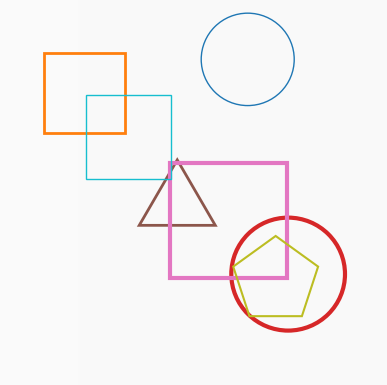[{"shape": "circle", "thickness": 1, "radius": 0.6, "center": [0.639, 0.846]}, {"shape": "square", "thickness": 2, "radius": 0.52, "center": [0.218, 0.759]}, {"shape": "circle", "thickness": 3, "radius": 0.73, "center": [0.744, 0.288]}, {"shape": "triangle", "thickness": 2, "radius": 0.57, "center": [0.457, 0.471]}, {"shape": "square", "thickness": 3, "radius": 0.75, "center": [0.59, 0.427]}, {"shape": "pentagon", "thickness": 1.5, "radius": 0.58, "center": [0.711, 0.272]}, {"shape": "square", "thickness": 1, "radius": 0.55, "center": [0.332, 0.644]}]